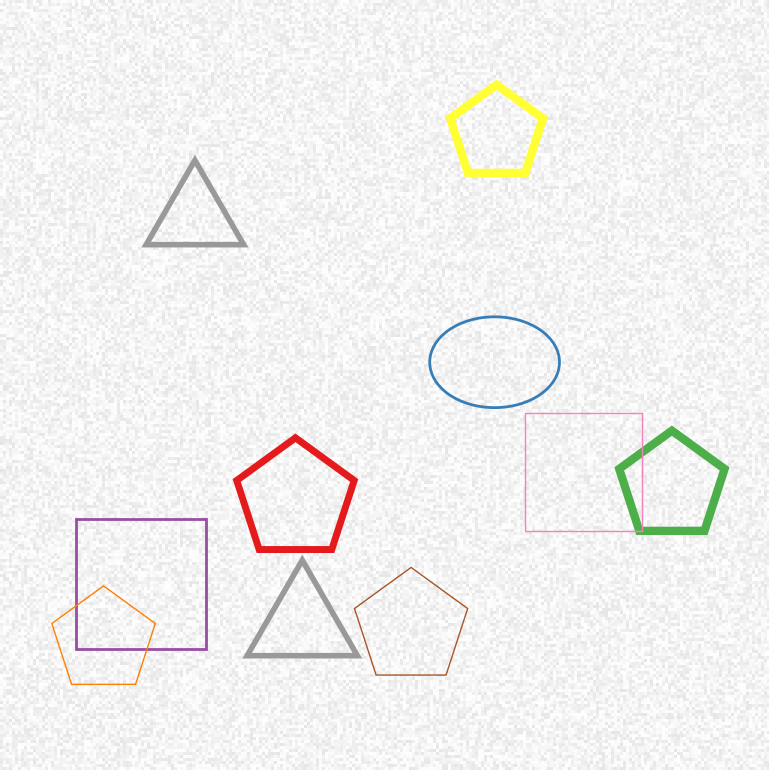[{"shape": "pentagon", "thickness": 2.5, "radius": 0.4, "center": [0.384, 0.351]}, {"shape": "oval", "thickness": 1, "radius": 0.42, "center": [0.642, 0.53]}, {"shape": "pentagon", "thickness": 3, "radius": 0.36, "center": [0.873, 0.369]}, {"shape": "square", "thickness": 1, "radius": 0.42, "center": [0.183, 0.241]}, {"shape": "pentagon", "thickness": 0.5, "radius": 0.35, "center": [0.135, 0.168]}, {"shape": "pentagon", "thickness": 3, "radius": 0.32, "center": [0.645, 0.827]}, {"shape": "pentagon", "thickness": 0.5, "radius": 0.39, "center": [0.534, 0.186]}, {"shape": "square", "thickness": 0.5, "radius": 0.38, "center": [0.758, 0.387]}, {"shape": "triangle", "thickness": 2, "radius": 0.37, "center": [0.253, 0.719]}, {"shape": "triangle", "thickness": 2, "radius": 0.41, "center": [0.393, 0.19]}]